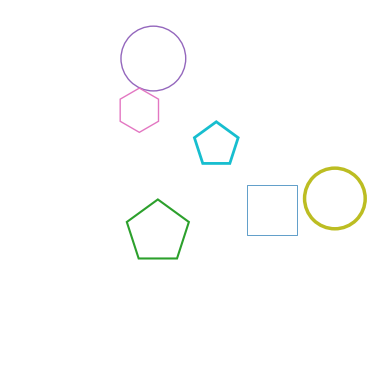[{"shape": "square", "thickness": 0.5, "radius": 0.33, "center": [0.706, 0.455]}, {"shape": "pentagon", "thickness": 1.5, "radius": 0.42, "center": [0.41, 0.397]}, {"shape": "circle", "thickness": 1, "radius": 0.42, "center": [0.398, 0.848]}, {"shape": "hexagon", "thickness": 1, "radius": 0.29, "center": [0.362, 0.714]}, {"shape": "circle", "thickness": 2.5, "radius": 0.39, "center": [0.87, 0.485]}, {"shape": "pentagon", "thickness": 2, "radius": 0.3, "center": [0.562, 0.624]}]